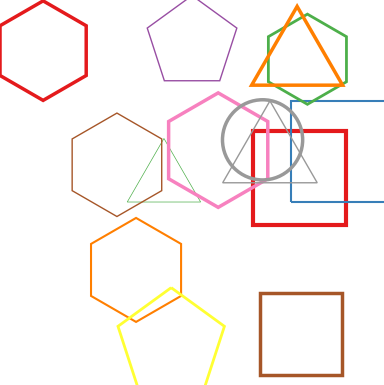[{"shape": "hexagon", "thickness": 2.5, "radius": 0.65, "center": [0.112, 0.869]}, {"shape": "square", "thickness": 3, "radius": 0.61, "center": [0.778, 0.538]}, {"shape": "square", "thickness": 1.5, "radius": 0.66, "center": [0.886, 0.606]}, {"shape": "triangle", "thickness": 0.5, "radius": 0.55, "center": [0.426, 0.53]}, {"shape": "hexagon", "thickness": 2, "radius": 0.59, "center": [0.798, 0.846]}, {"shape": "pentagon", "thickness": 1, "radius": 0.61, "center": [0.499, 0.889]}, {"shape": "hexagon", "thickness": 1.5, "radius": 0.68, "center": [0.353, 0.299]}, {"shape": "triangle", "thickness": 2.5, "radius": 0.68, "center": [0.772, 0.847]}, {"shape": "pentagon", "thickness": 2, "radius": 0.73, "center": [0.445, 0.107]}, {"shape": "square", "thickness": 2.5, "radius": 0.53, "center": [0.781, 0.133]}, {"shape": "hexagon", "thickness": 1, "radius": 0.67, "center": [0.304, 0.572]}, {"shape": "hexagon", "thickness": 2.5, "radius": 0.74, "center": [0.567, 0.61]}, {"shape": "triangle", "thickness": 1, "radius": 0.71, "center": [0.701, 0.596]}, {"shape": "circle", "thickness": 2.5, "radius": 0.52, "center": [0.682, 0.637]}]